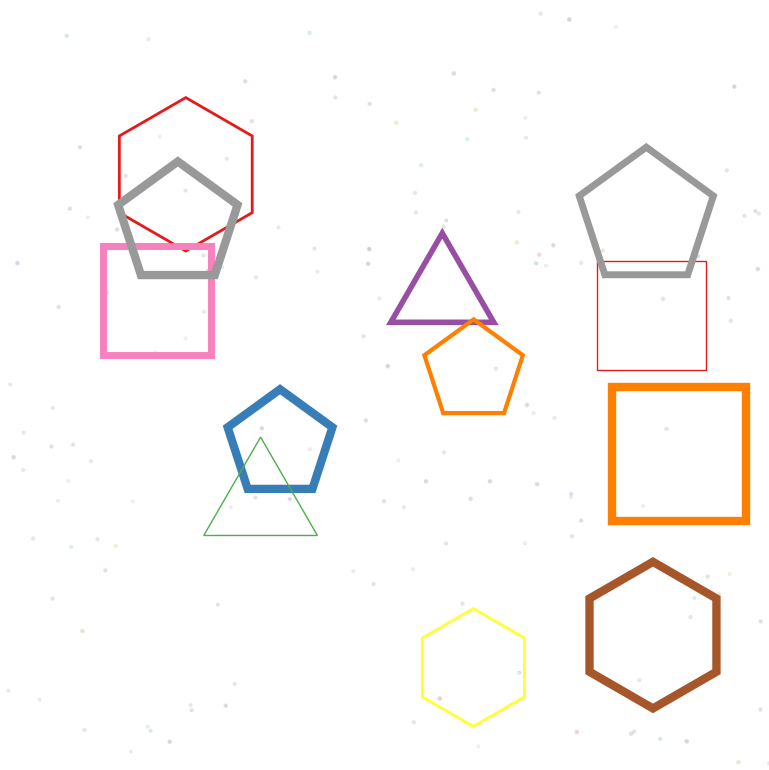[{"shape": "hexagon", "thickness": 1, "radius": 0.5, "center": [0.241, 0.774]}, {"shape": "square", "thickness": 0.5, "radius": 0.35, "center": [0.846, 0.59]}, {"shape": "pentagon", "thickness": 3, "radius": 0.36, "center": [0.364, 0.423]}, {"shape": "triangle", "thickness": 0.5, "radius": 0.43, "center": [0.338, 0.347]}, {"shape": "triangle", "thickness": 2, "radius": 0.39, "center": [0.574, 0.62]}, {"shape": "pentagon", "thickness": 1.5, "radius": 0.34, "center": [0.615, 0.518]}, {"shape": "square", "thickness": 3, "radius": 0.44, "center": [0.882, 0.411]}, {"shape": "hexagon", "thickness": 1, "radius": 0.38, "center": [0.615, 0.133]}, {"shape": "hexagon", "thickness": 3, "radius": 0.48, "center": [0.848, 0.175]}, {"shape": "square", "thickness": 2.5, "radius": 0.35, "center": [0.204, 0.609]}, {"shape": "pentagon", "thickness": 2.5, "radius": 0.46, "center": [0.839, 0.717]}, {"shape": "pentagon", "thickness": 3, "radius": 0.41, "center": [0.231, 0.709]}]